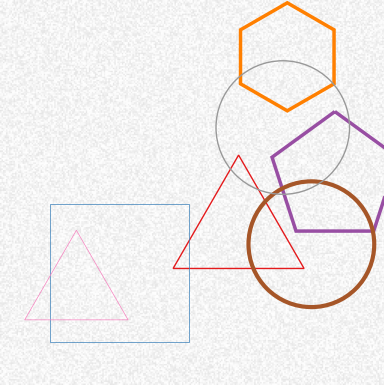[{"shape": "triangle", "thickness": 1, "radius": 0.98, "center": [0.62, 0.401]}, {"shape": "square", "thickness": 0.5, "radius": 0.9, "center": [0.31, 0.291]}, {"shape": "pentagon", "thickness": 2.5, "radius": 0.86, "center": [0.87, 0.539]}, {"shape": "hexagon", "thickness": 2.5, "radius": 0.7, "center": [0.746, 0.852]}, {"shape": "circle", "thickness": 3, "radius": 0.82, "center": [0.809, 0.366]}, {"shape": "triangle", "thickness": 0.5, "radius": 0.78, "center": [0.198, 0.247]}, {"shape": "circle", "thickness": 1, "radius": 0.87, "center": [0.734, 0.669]}]